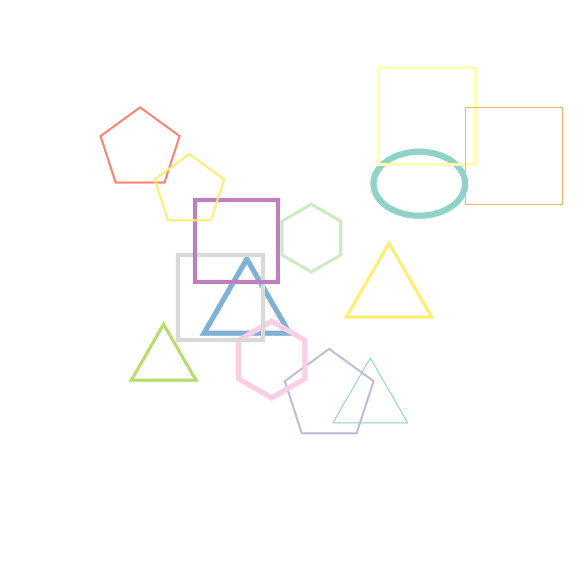[{"shape": "oval", "thickness": 3, "radius": 0.4, "center": [0.726, 0.681]}, {"shape": "triangle", "thickness": 0.5, "radius": 0.37, "center": [0.641, 0.304]}, {"shape": "square", "thickness": 1.5, "radius": 0.42, "center": [0.739, 0.799]}, {"shape": "pentagon", "thickness": 1, "radius": 0.4, "center": [0.57, 0.314]}, {"shape": "pentagon", "thickness": 1, "radius": 0.36, "center": [0.243, 0.741]}, {"shape": "triangle", "thickness": 2.5, "radius": 0.43, "center": [0.427, 0.465]}, {"shape": "square", "thickness": 0.5, "radius": 0.42, "center": [0.889, 0.729]}, {"shape": "triangle", "thickness": 1.5, "radius": 0.32, "center": [0.283, 0.373]}, {"shape": "hexagon", "thickness": 2.5, "radius": 0.33, "center": [0.47, 0.377]}, {"shape": "square", "thickness": 2, "radius": 0.37, "center": [0.381, 0.485]}, {"shape": "square", "thickness": 2, "radius": 0.36, "center": [0.41, 0.582]}, {"shape": "hexagon", "thickness": 1.5, "radius": 0.29, "center": [0.539, 0.587]}, {"shape": "pentagon", "thickness": 1, "radius": 0.32, "center": [0.328, 0.669]}, {"shape": "triangle", "thickness": 1.5, "radius": 0.43, "center": [0.674, 0.493]}]